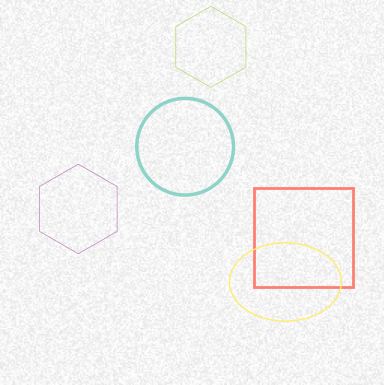[{"shape": "circle", "thickness": 2.5, "radius": 0.63, "center": [0.481, 0.619]}, {"shape": "square", "thickness": 2, "radius": 0.64, "center": [0.788, 0.384]}, {"shape": "hexagon", "thickness": 0.5, "radius": 0.53, "center": [0.548, 0.878]}, {"shape": "hexagon", "thickness": 0.5, "radius": 0.58, "center": [0.203, 0.457]}, {"shape": "oval", "thickness": 1, "radius": 0.73, "center": [0.741, 0.268]}]